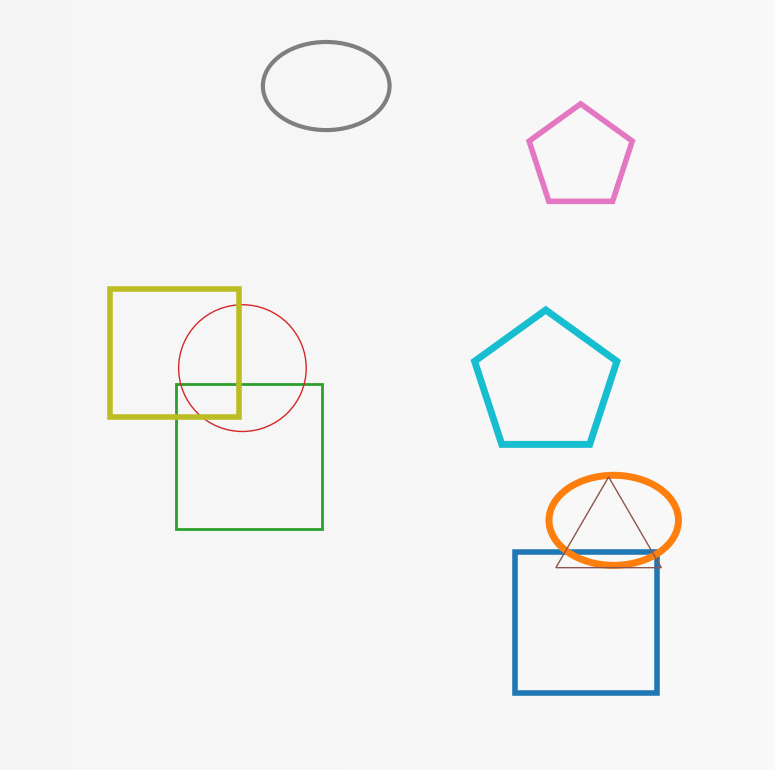[{"shape": "square", "thickness": 2, "radius": 0.46, "center": [0.756, 0.192]}, {"shape": "oval", "thickness": 2.5, "radius": 0.42, "center": [0.792, 0.324]}, {"shape": "square", "thickness": 1, "radius": 0.47, "center": [0.322, 0.407]}, {"shape": "circle", "thickness": 0.5, "radius": 0.41, "center": [0.313, 0.522]}, {"shape": "triangle", "thickness": 0.5, "radius": 0.39, "center": [0.785, 0.302]}, {"shape": "pentagon", "thickness": 2, "radius": 0.35, "center": [0.749, 0.795]}, {"shape": "oval", "thickness": 1.5, "radius": 0.41, "center": [0.421, 0.888]}, {"shape": "square", "thickness": 2, "radius": 0.42, "center": [0.225, 0.542]}, {"shape": "pentagon", "thickness": 2.5, "radius": 0.48, "center": [0.704, 0.501]}]